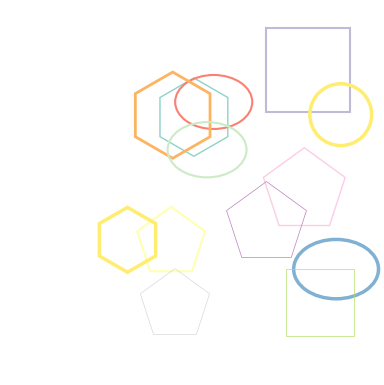[{"shape": "hexagon", "thickness": 1, "radius": 0.51, "center": [0.504, 0.696]}, {"shape": "pentagon", "thickness": 1.5, "radius": 0.46, "center": [0.444, 0.37]}, {"shape": "square", "thickness": 1.5, "radius": 0.55, "center": [0.801, 0.818]}, {"shape": "oval", "thickness": 1.5, "radius": 0.5, "center": [0.555, 0.735]}, {"shape": "oval", "thickness": 2.5, "radius": 0.55, "center": [0.873, 0.301]}, {"shape": "hexagon", "thickness": 2, "radius": 0.56, "center": [0.449, 0.701]}, {"shape": "square", "thickness": 0.5, "radius": 0.44, "center": [0.831, 0.214]}, {"shape": "pentagon", "thickness": 1, "radius": 0.56, "center": [0.79, 0.505]}, {"shape": "pentagon", "thickness": 0.5, "radius": 0.47, "center": [0.454, 0.208]}, {"shape": "pentagon", "thickness": 0.5, "radius": 0.55, "center": [0.692, 0.419]}, {"shape": "oval", "thickness": 1.5, "radius": 0.51, "center": [0.538, 0.611]}, {"shape": "circle", "thickness": 2.5, "radius": 0.4, "center": [0.885, 0.702]}, {"shape": "hexagon", "thickness": 2.5, "radius": 0.42, "center": [0.331, 0.377]}]